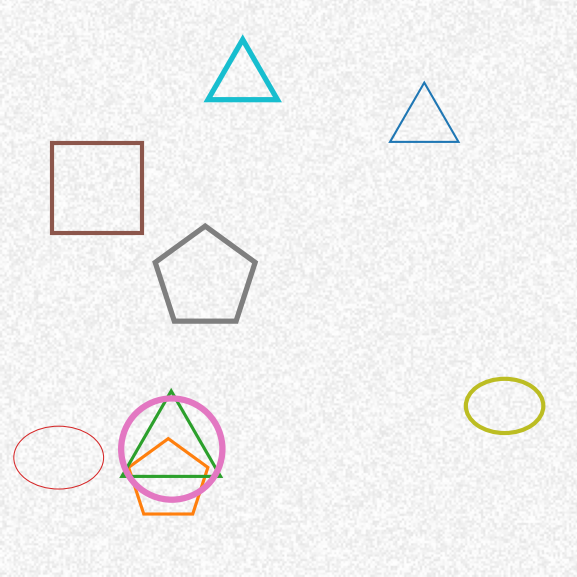[{"shape": "triangle", "thickness": 1, "radius": 0.34, "center": [0.735, 0.788]}, {"shape": "pentagon", "thickness": 1.5, "radius": 0.36, "center": [0.291, 0.167]}, {"shape": "triangle", "thickness": 1.5, "radius": 0.49, "center": [0.296, 0.224]}, {"shape": "oval", "thickness": 0.5, "radius": 0.39, "center": [0.102, 0.207]}, {"shape": "square", "thickness": 2, "radius": 0.39, "center": [0.168, 0.674]}, {"shape": "circle", "thickness": 3, "radius": 0.44, "center": [0.297, 0.222]}, {"shape": "pentagon", "thickness": 2.5, "radius": 0.45, "center": [0.355, 0.517]}, {"shape": "oval", "thickness": 2, "radius": 0.34, "center": [0.874, 0.296]}, {"shape": "triangle", "thickness": 2.5, "radius": 0.35, "center": [0.42, 0.861]}]